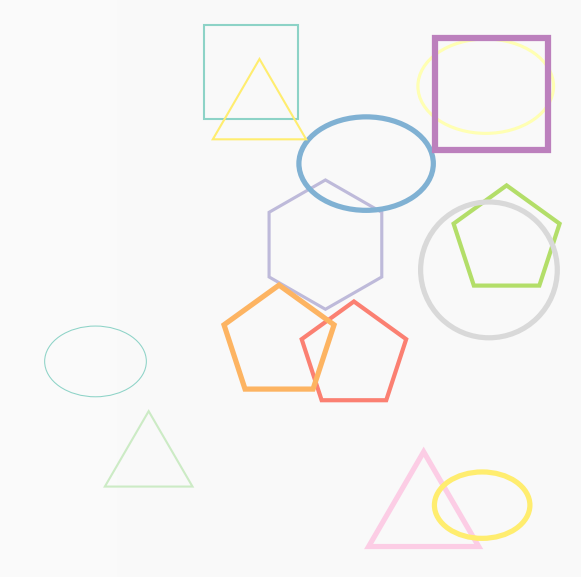[{"shape": "square", "thickness": 1, "radius": 0.41, "center": [0.432, 0.875]}, {"shape": "oval", "thickness": 0.5, "radius": 0.44, "center": [0.164, 0.373]}, {"shape": "oval", "thickness": 1.5, "radius": 0.58, "center": [0.836, 0.85]}, {"shape": "hexagon", "thickness": 1.5, "radius": 0.56, "center": [0.56, 0.576]}, {"shape": "pentagon", "thickness": 2, "radius": 0.47, "center": [0.609, 0.383]}, {"shape": "oval", "thickness": 2.5, "radius": 0.58, "center": [0.63, 0.716]}, {"shape": "pentagon", "thickness": 2.5, "radius": 0.5, "center": [0.48, 0.406]}, {"shape": "pentagon", "thickness": 2, "radius": 0.48, "center": [0.872, 0.582]}, {"shape": "triangle", "thickness": 2.5, "radius": 0.55, "center": [0.729, 0.107]}, {"shape": "circle", "thickness": 2.5, "radius": 0.59, "center": [0.841, 0.532]}, {"shape": "square", "thickness": 3, "radius": 0.49, "center": [0.846, 0.837]}, {"shape": "triangle", "thickness": 1, "radius": 0.44, "center": [0.256, 0.2]}, {"shape": "triangle", "thickness": 1, "radius": 0.46, "center": [0.446, 0.804]}, {"shape": "oval", "thickness": 2.5, "radius": 0.41, "center": [0.83, 0.124]}]